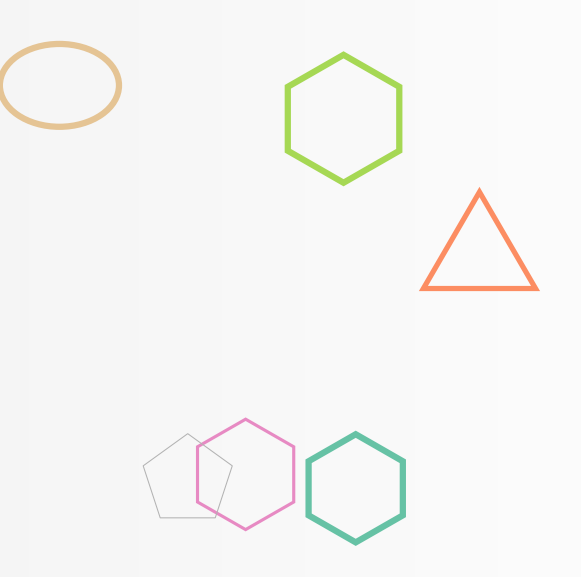[{"shape": "hexagon", "thickness": 3, "radius": 0.47, "center": [0.612, 0.154]}, {"shape": "triangle", "thickness": 2.5, "radius": 0.56, "center": [0.825, 0.555]}, {"shape": "hexagon", "thickness": 1.5, "radius": 0.48, "center": [0.423, 0.178]}, {"shape": "hexagon", "thickness": 3, "radius": 0.55, "center": [0.591, 0.793]}, {"shape": "oval", "thickness": 3, "radius": 0.51, "center": [0.102, 0.851]}, {"shape": "pentagon", "thickness": 0.5, "radius": 0.4, "center": [0.323, 0.168]}]